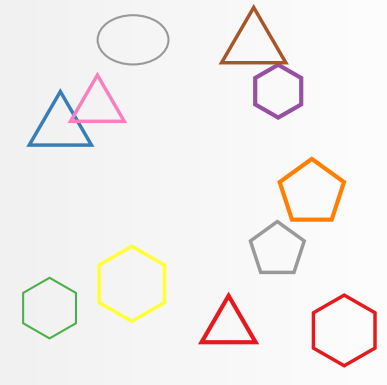[{"shape": "hexagon", "thickness": 2.5, "radius": 0.46, "center": [0.888, 0.142]}, {"shape": "triangle", "thickness": 3, "radius": 0.4, "center": [0.59, 0.151]}, {"shape": "triangle", "thickness": 2.5, "radius": 0.46, "center": [0.156, 0.67]}, {"shape": "hexagon", "thickness": 1.5, "radius": 0.39, "center": [0.128, 0.2]}, {"shape": "hexagon", "thickness": 3, "radius": 0.34, "center": [0.718, 0.763]}, {"shape": "pentagon", "thickness": 3, "radius": 0.44, "center": [0.805, 0.5]}, {"shape": "hexagon", "thickness": 2.5, "radius": 0.49, "center": [0.34, 0.263]}, {"shape": "triangle", "thickness": 2.5, "radius": 0.48, "center": [0.655, 0.885]}, {"shape": "triangle", "thickness": 2.5, "radius": 0.4, "center": [0.251, 0.725]}, {"shape": "oval", "thickness": 1.5, "radius": 0.46, "center": [0.343, 0.897]}, {"shape": "pentagon", "thickness": 2.5, "radius": 0.37, "center": [0.716, 0.352]}]